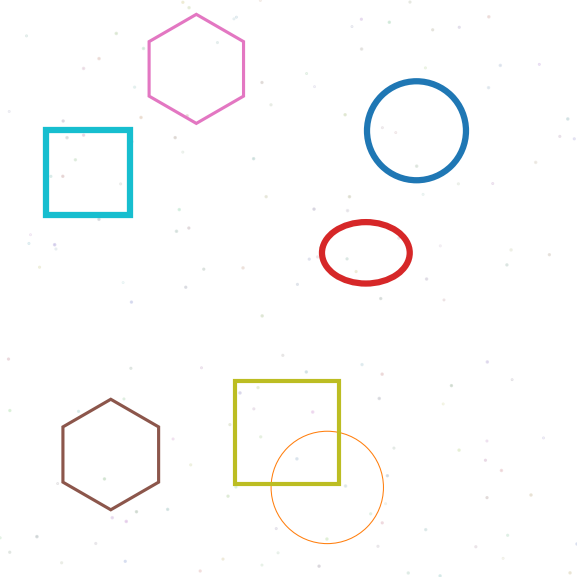[{"shape": "circle", "thickness": 3, "radius": 0.43, "center": [0.721, 0.773]}, {"shape": "circle", "thickness": 0.5, "radius": 0.49, "center": [0.567, 0.155]}, {"shape": "oval", "thickness": 3, "radius": 0.38, "center": [0.634, 0.561]}, {"shape": "hexagon", "thickness": 1.5, "radius": 0.48, "center": [0.192, 0.212]}, {"shape": "hexagon", "thickness": 1.5, "radius": 0.47, "center": [0.34, 0.88]}, {"shape": "square", "thickness": 2, "radius": 0.45, "center": [0.497, 0.25]}, {"shape": "square", "thickness": 3, "radius": 0.36, "center": [0.153, 0.701]}]